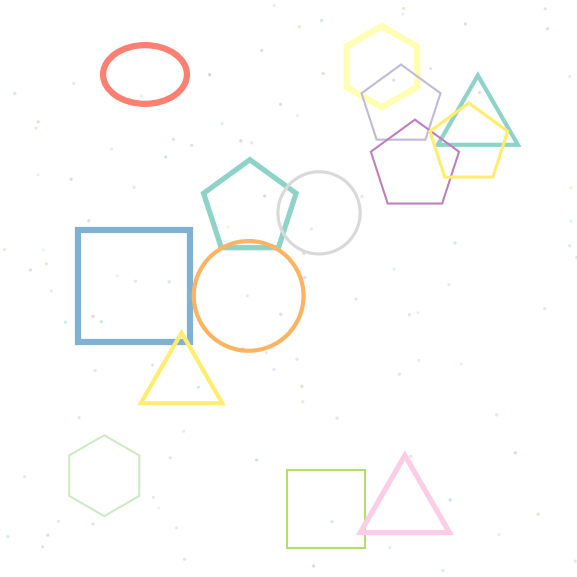[{"shape": "triangle", "thickness": 2, "radius": 0.4, "center": [0.827, 0.788]}, {"shape": "pentagon", "thickness": 2.5, "radius": 0.42, "center": [0.433, 0.638]}, {"shape": "hexagon", "thickness": 3, "radius": 0.35, "center": [0.661, 0.884]}, {"shape": "pentagon", "thickness": 1, "radius": 0.36, "center": [0.694, 0.815]}, {"shape": "oval", "thickness": 3, "radius": 0.36, "center": [0.251, 0.87]}, {"shape": "square", "thickness": 3, "radius": 0.48, "center": [0.232, 0.504]}, {"shape": "circle", "thickness": 2, "radius": 0.47, "center": [0.431, 0.487]}, {"shape": "square", "thickness": 1, "radius": 0.34, "center": [0.564, 0.117]}, {"shape": "triangle", "thickness": 2.5, "radius": 0.45, "center": [0.701, 0.122]}, {"shape": "circle", "thickness": 1.5, "radius": 0.36, "center": [0.552, 0.631]}, {"shape": "pentagon", "thickness": 1, "radius": 0.4, "center": [0.719, 0.712]}, {"shape": "hexagon", "thickness": 1, "radius": 0.35, "center": [0.18, 0.175]}, {"shape": "triangle", "thickness": 2, "radius": 0.41, "center": [0.314, 0.342]}, {"shape": "pentagon", "thickness": 1.5, "radius": 0.35, "center": [0.812, 0.75]}]